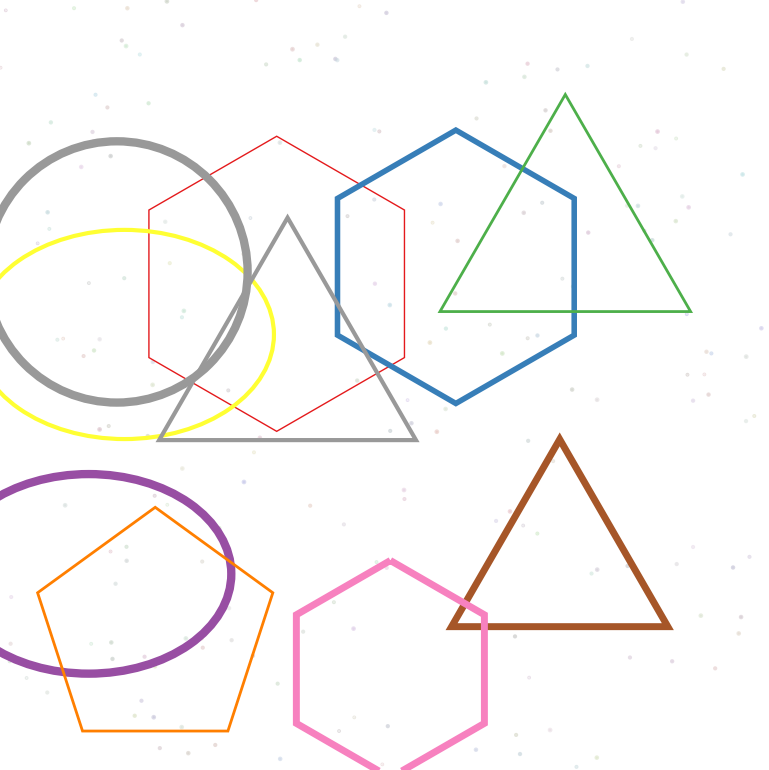[{"shape": "hexagon", "thickness": 0.5, "radius": 0.96, "center": [0.359, 0.631]}, {"shape": "hexagon", "thickness": 2, "radius": 0.89, "center": [0.592, 0.654]}, {"shape": "triangle", "thickness": 1, "radius": 0.94, "center": [0.734, 0.689]}, {"shape": "oval", "thickness": 3, "radius": 0.93, "center": [0.115, 0.255]}, {"shape": "pentagon", "thickness": 1, "radius": 0.8, "center": [0.202, 0.181]}, {"shape": "oval", "thickness": 1.5, "radius": 0.97, "center": [0.162, 0.566]}, {"shape": "triangle", "thickness": 2.5, "radius": 0.81, "center": [0.727, 0.267]}, {"shape": "hexagon", "thickness": 2.5, "radius": 0.7, "center": [0.507, 0.131]}, {"shape": "triangle", "thickness": 1.5, "radius": 0.96, "center": [0.373, 0.525]}, {"shape": "circle", "thickness": 3, "radius": 0.85, "center": [0.152, 0.647]}]